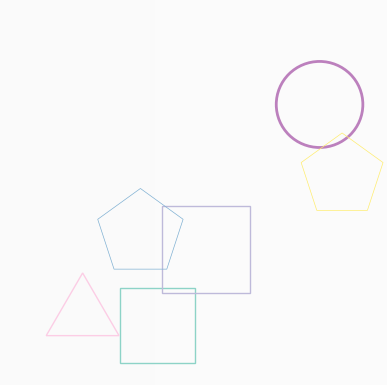[{"shape": "square", "thickness": 1, "radius": 0.49, "center": [0.407, 0.154]}, {"shape": "square", "thickness": 1, "radius": 0.57, "center": [0.531, 0.351]}, {"shape": "pentagon", "thickness": 0.5, "radius": 0.58, "center": [0.362, 0.395]}, {"shape": "triangle", "thickness": 1, "radius": 0.54, "center": [0.213, 0.182]}, {"shape": "circle", "thickness": 2, "radius": 0.56, "center": [0.825, 0.729]}, {"shape": "pentagon", "thickness": 0.5, "radius": 0.56, "center": [0.883, 0.543]}]